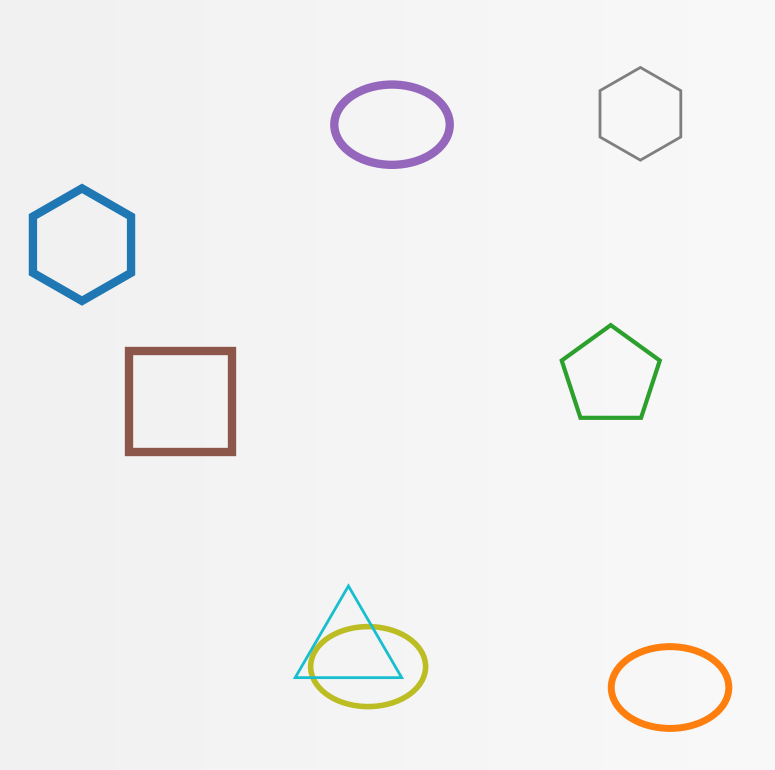[{"shape": "hexagon", "thickness": 3, "radius": 0.37, "center": [0.106, 0.682]}, {"shape": "oval", "thickness": 2.5, "radius": 0.38, "center": [0.865, 0.107]}, {"shape": "pentagon", "thickness": 1.5, "radius": 0.33, "center": [0.788, 0.511]}, {"shape": "oval", "thickness": 3, "radius": 0.37, "center": [0.506, 0.838]}, {"shape": "square", "thickness": 3, "radius": 0.33, "center": [0.233, 0.479]}, {"shape": "hexagon", "thickness": 1, "radius": 0.3, "center": [0.826, 0.852]}, {"shape": "oval", "thickness": 2, "radius": 0.37, "center": [0.475, 0.134]}, {"shape": "triangle", "thickness": 1, "radius": 0.4, "center": [0.45, 0.16]}]